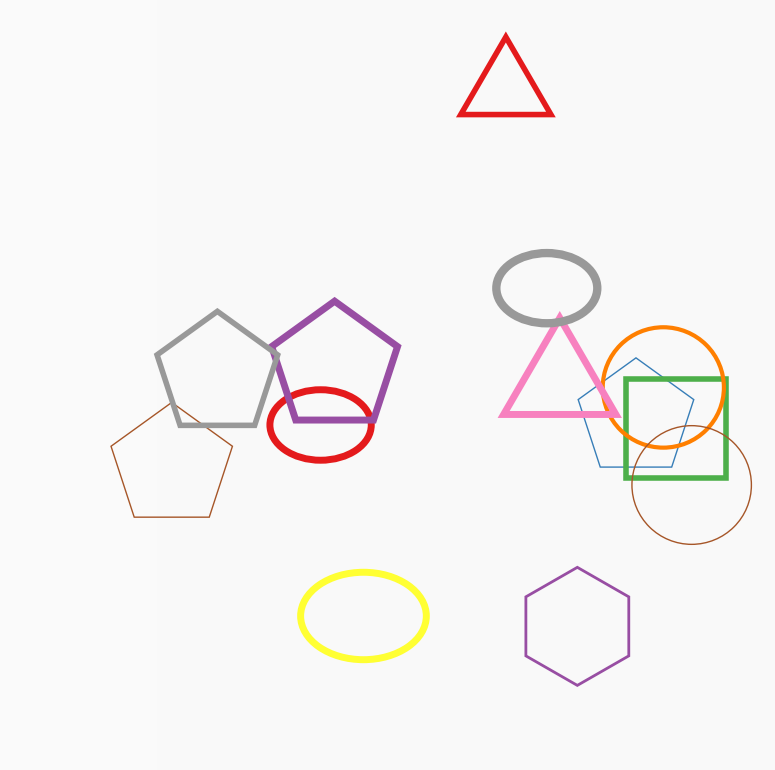[{"shape": "oval", "thickness": 2.5, "radius": 0.33, "center": [0.414, 0.448]}, {"shape": "triangle", "thickness": 2, "radius": 0.34, "center": [0.653, 0.885]}, {"shape": "pentagon", "thickness": 0.5, "radius": 0.39, "center": [0.821, 0.457]}, {"shape": "square", "thickness": 2, "radius": 0.32, "center": [0.872, 0.444]}, {"shape": "pentagon", "thickness": 2.5, "radius": 0.43, "center": [0.432, 0.524]}, {"shape": "hexagon", "thickness": 1, "radius": 0.38, "center": [0.745, 0.187]}, {"shape": "circle", "thickness": 1.5, "radius": 0.39, "center": [0.856, 0.497]}, {"shape": "oval", "thickness": 2.5, "radius": 0.41, "center": [0.469, 0.2]}, {"shape": "pentagon", "thickness": 0.5, "radius": 0.41, "center": [0.222, 0.395]}, {"shape": "circle", "thickness": 0.5, "radius": 0.39, "center": [0.892, 0.37]}, {"shape": "triangle", "thickness": 2.5, "radius": 0.42, "center": [0.722, 0.504]}, {"shape": "pentagon", "thickness": 2, "radius": 0.41, "center": [0.28, 0.514]}, {"shape": "oval", "thickness": 3, "radius": 0.33, "center": [0.706, 0.626]}]